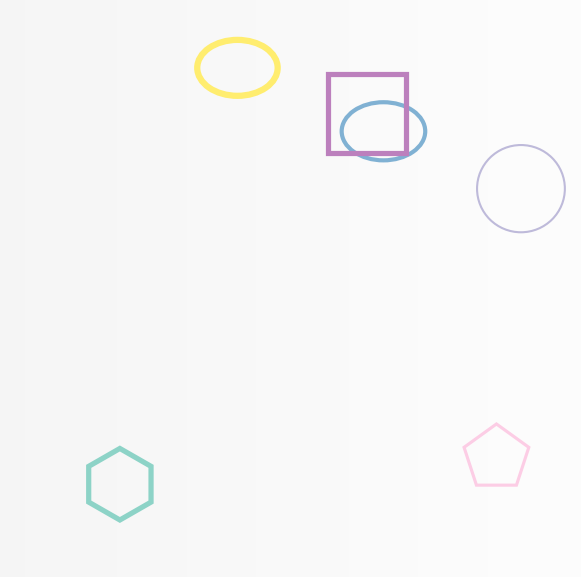[{"shape": "hexagon", "thickness": 2.5, "radius": 0.31, "center": [0.206, 0.161]}, {"shape": "circle", "thickness": 1, "radius": 0.38, "center": [0.896, 0.672]}, {"shape": "oval", "thickness": 2, "radius": 0.36, "center": [0.66, 0.772]}, {"shape": "pentagon", "thickness": 1.5, "radius": 0.29, "center": [0.854, 0.206]}, {"shape": "square", "thickness": 2.5, "radius": 0.34, "center": [0.631, 0.803]}, {"shape": "oval", "thickness": 3, "radius": 0.35, "center": [0.409, 0.882]}]